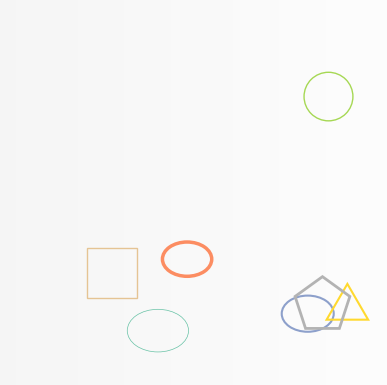[{"shape": "oval", "thickness": 0.5, "radius": 0.4, "center": [0.408, 0.141]}, {"shape": "oval", "thickness": 2.5, "radius": 0.32, "center": [0.483, 0.327]}, {"shape": "oval", "thickness": 1.5, "radius": 0.34, "center": [0.794, 0.185]}, {"shape": "circle", "thickness": 1, "radius": 0.32, "center": [0.848, 0.749]}, {"shape": "triangle", "thickness": 1.5, "radius": 0.31, "center": [0.896, 0.201]}, {"shape": "square", "thickness": 1, "radius": 0.33, "center": [0.289, 0.291]}, {"shape": "pentagon", "thickness": 2, "radius": 0.37, "center": [0.832, 0.207]}]